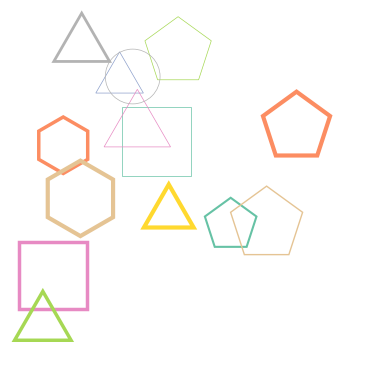[{"shape": "pentagon", "thickness": 1.5, "radius": 0.35, "center": [0.599, 0.416]}, {"shape": "square", "thickness": 0.5, "radius": 0.45, "center": [0.406, 0.632]}, {"shape": "pentagon", "thickness": 3, "radius": 0.46, "center": [0.77, 0.67]}, {"shape": "hexagon", "thickness": 2.5, "radius": 0.37, "center": [0.164, 0.623]}, {"shape": "triangle", "thickness": 0.5, "radius": 0.36, "center": [0.311, 0.794]}, {"shape": "square", "thickness": 2.5, "radius": 0.44, "center": [0.138, 0.284]}, {"shape": "triangle", "thickness": 0.5, "radius": 0.5, "center": [0.357, 0.668]}, {"shape": "pentagon", "thickness": 0.5, "radius": 0.45, "center": [0.463, 0.866]}, {"shape": "triangle", "thickness": 2.5, "radius": 0.42, "center": [0.111, 0.159]}, {"shape": "triangle", "thickness": 3, "radius": 0.37, "center": [0.438, 0.446]}, {"shape": "hexagon", "thickness": 3, "radius": 0.49, "center": [0.209, 0.485]}, {"shape": "pentagon", "thickness": 1, "radius": 0.49, "center": [0.692, 0.418]}, {"shape": "circle", "thickness": 0.5, "radius": 0.36, "center": [0.345, 0.801]}, {"shape": "triangle", "thickness": 2, "radius": 0.42, "center": [0.212, 0.882]}]